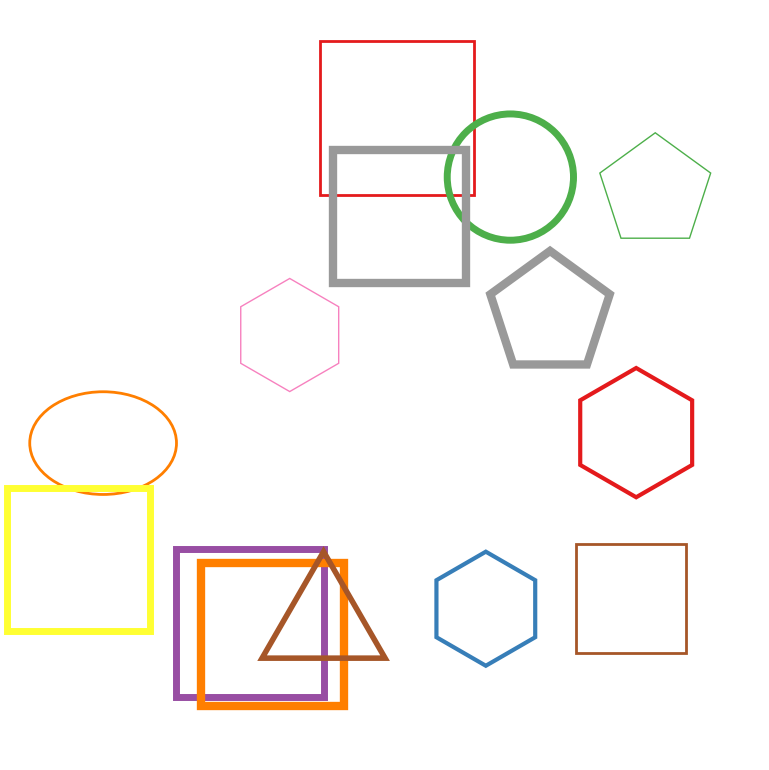[{"shape": "hexagon", "thickness": 1.5, "radius": 0.42, "center": [0.826, 0.438]}, {"shape": "square", "thickness": 1, "radius": 0.5, "center": [0.515, 0.847]}, {"shape": "hexagon", "thickness": 1.5, "radius": 0.37, "center": [0.631, 0.209]}, {"shape": "pentagon", "thickness": 0.5, "radius": 0.38, "center": [0.851, 0.752]}, {"shape": "circle", "thickness": 2.5, "radius": 0.41, "center": [0.663, 0.77]}, {"shape": "square", "thickness": 2.5, "radius": 0.48, "center": [0.325, 0.191]}, {"shape": "square", "thickness": 3, "radius": 0.46, "center": [0.354, 0.176]}, {"shape": "oval", "thickness": 1, "radius": 0.48, "center": [0.134, 0.425]}, {"shape": "square", "thickness": 2.5, "radius": 0.46, "center": [0.102, 0.274]}, {"shape": "triangle", "thickness": 2, "radius": 0.46, "center": [0.42, 0.191]}, {"shape": "square", "thickness": 1, "radius": 0.35, "center": [0.819, 0.223]}, {"shape": "hexagon", "thickness": 0.5, "radius": 0.37, "center": [0.376, 0.565]}, {"shape": "square", "thickness": 3, "radius": 0.43, "center": [0.519, 0.719]}, {"shape": "pentagon", "thickness": 3, "radius": 0.41, "center": [0.714, 0.593]}]